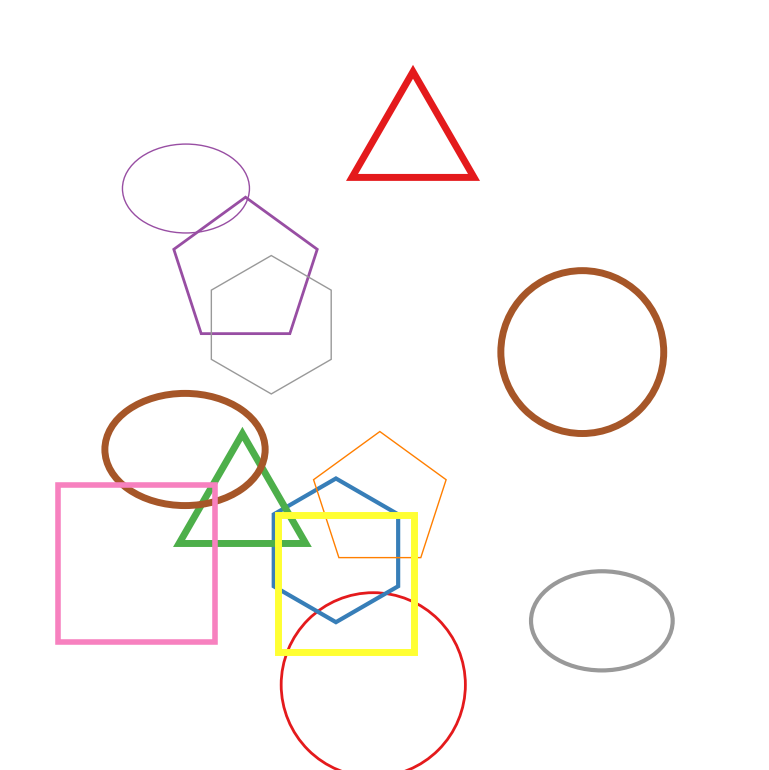[{"shape": "circle", "thickness": 1, "radius": 0.6, "center": [0.485, 0.111]}, {"shape": "triangle", "thickness": 2.5, "radius": 0.46, "center": [0.536, 0.815]}, {"shape": "hexagon", "thickness": 1.5, "radius": 0.47, "center": [0.436, 0.285]}, {"shape": "triangle", "thickness": 2.5, "radius": 0.48, "center": [0.315, 0.342]}, {"shape": "pentagon", "thickness": 1, "radius": 0.49, "center": [0.319, 0.646]}, {"shape": "oval", "thickness": 0.5, "radius": 0.41, "center": [0.241, 0.755]}, {"shape": "pentagon", "thickness": 0.5, "radius": 0.45, "center": [0.493, 0.349]}, {"shape": "square", "thickness": 2.5, "radius": 0.44, "center": [0.449, 0.242]}, {"shape": "oval", "thickness": 2.5, "radius": 0.52, "center": [0.24, 0.416]}, {"shape": "circle", "thickness": 2.5, "radius": 0.53, "center": [0.756, 0.543]}, {"shape": "square", "thickness": 2, "radius": 0.51, "center": [0.177, 0.268]}, {"shape": "oval", "thickness": 1.5, "radius": 0.46, "center": [0.782, 0.194]}, {"shape": "hexagon", "thickness": 0.5, "radius": 0.45, "center": [0.352, 0.578]}]